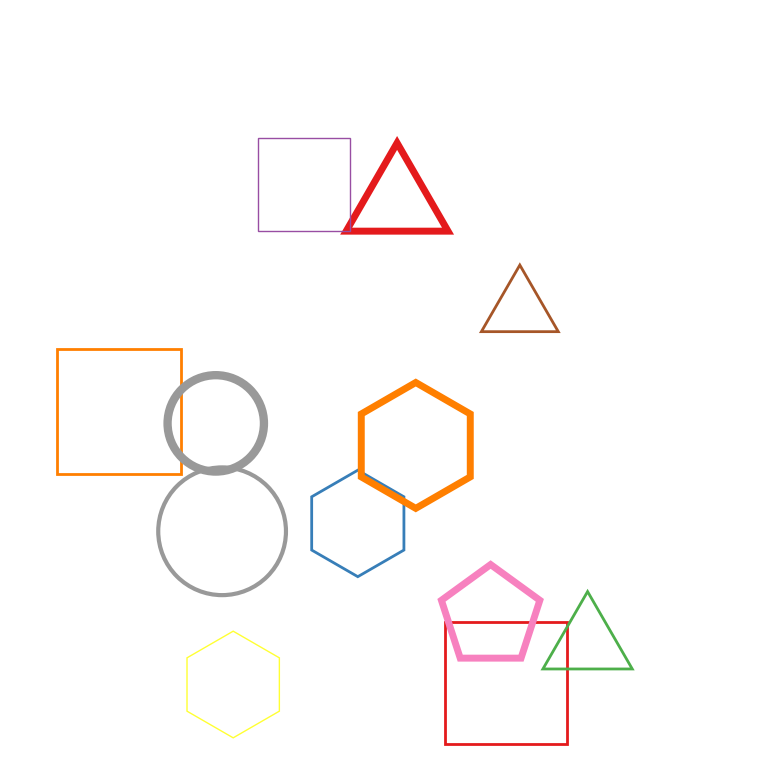[{"shape": "triangle", "thickness": 2.5, "radius": 0.38, "center": [0.516, 0.738]}, {"shape": "square", "thickness": 1, "radius": 0.4, "center": [0.657, 0.113]}, {"shape": "hexagon", "thickness": 1, "radius": 0.35, "center": [0.465, 0.32]}, {"shape": "triangle", "thickness": 1, "radius": 0.34, "center": [0.763, 0.165]}, {"shape": "square", "thickness": 0.5, "radius": 0.3, "center": [0.395, 0.761]}, {"shape": "hexagon", "thickness": 2.5, "radius": 0.41, "center": [0.54, 0.422]}, {"shape": "square", "thickness": 1, "radius": 0.4, "center": [0.154, 0.466]}, {"shape": "hexagon", "thickness": 0.5, "radius": 0.35, "center": [0.303, 0.111]}, {"shape": "triangle", "thickness": 1, "radius": 0.29, "center": [0.675, 0.598]}, {"shape": "pentagon", "thickness": 2.5, "radius": 0.34, "center": [0.637, 0.2]}, {"shape": "circle", "thickness": 3, "radius": 0.31, "center": [0.28, 0.45]}, {"shape": "circle", "thickness": 1.5, "radius": 0.41, "center": [0.288, 0.31]}]